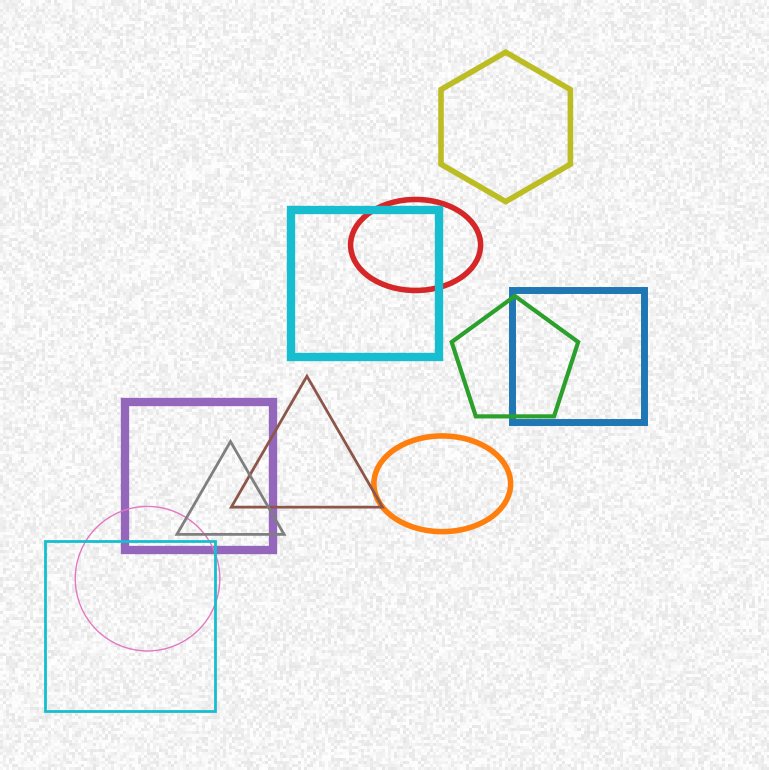[{"shape": "square", "thickness": 2.5, "radius": 0.43, "center": [0.75, 0.538]}, {"shape": "oval", "thickness": 2, "radius": 0.44, "center": [0.574, 0.372]}, {"shape": "pentagon", "thickness": 1.5, "radius": 0.43, "center": [0.669, 0.529]}, {"shape": "oval", "thickness": 2, "radius": 0.42, "center": [0.54, 0.682]}, {"shape": "square", "thickness": 3, "radius": 0.48, "center": [0.259, 0.382]}, {"shape": "triangle", "thickness": 1, "radius": 0.57, "center": [0.399, 0.398]}, {"shape": "circle", "thickness": 0.5, "radius": 0.47, "center": [0.192, 0.248]}, {"shape": "triangle", "thickness": 1, "radius": 0.4, "center": [0.299, 0.346]}, {"shape": "hexagon", "thickness": 2, "radius": 0.49, "center": [0.657, 0.835]}, {"shape": "square", "thickness": 1, "radius": 0.55, "center": [0.168, 0.187]}, {"shape": "square", "thickness": 3, "radius": 0.48, "center": [0.474, 0.632]}]